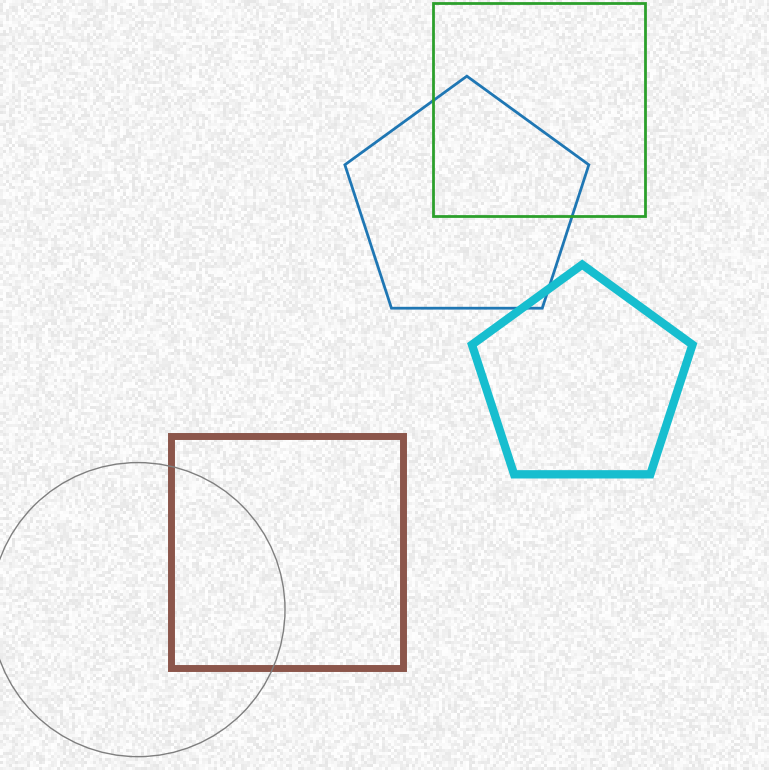[{"shape": "pentagon", "thickness": 1, "radius": 0.83, "center": [0.606, 0.735]}, {"shape": "square", "thickness": 1, "radius": 0.69, "center": [0.7, 0.858]}, {"shape": "square", "thickness": 2.5, "radius": 0.75, "center": [0.373, 0.283]}, {"shape": "circle", "thickness": 0.5, "radius": 0.95, "center": [0.179, 0.208]}, {"shape": "pentagon", "thickness": 3, "radius": 0.75, "center": [0.756, 0.506]}]